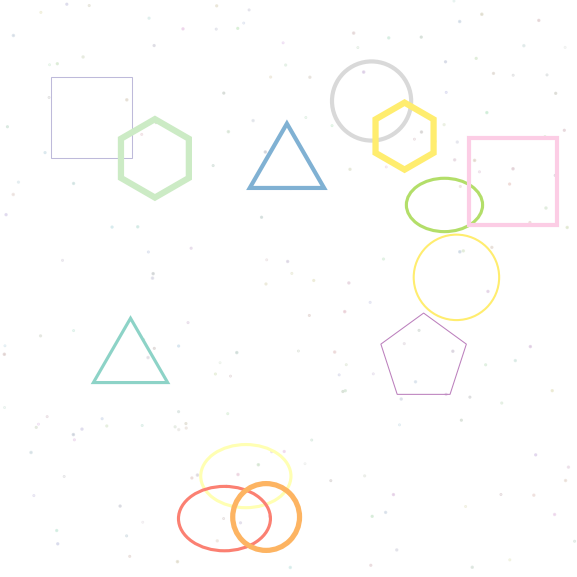[{"shape": "triangle", "thickness": 1.5, "radius": 0.37, "center": [0.226, 0.374]}, {"shape": "oval", "thickness": 1.5, "radius": 0.39, "center": [0.426, 0.175]}, {"shape": "square", "thickness": 0.5, "radius": 0.35, "center": [0.159, 0.796]}, {"shape": "oval", "thickness": 1.5, "radius": 0.4, "center": [0.389, 0.101]}, {"shape": "triangle", "thickness": 2, "radius": 0.37, "center": [0.497, 0.711]}, {"shape": "circle", "thickness": 2.5, "radius": 0.29, "center": [0.461, 0.104]}, {"shape": "oval", "thickness": 1.5, "radius": 0.33, "center": [0.77, 0.644]}, {"shape": "square", "thickness": 2, "radius": 0.38, "center": [0.888, 0.685]}, {"shape": "circle", "thickness": 2, "radius": 0.34, "center": [0.643, 0.824]}, {"shape": "pentagon", "thickness": 0.5, "radius": 0.39, "center": [0.734, 0.379]}, {"shape": "hexagon", "thickness": 3, "radius": 0.34, "center": [0.268, 0.725]}, {"shape": "circle", "thickness": 1, "radius": 0.37, "center": [0.79, 0.519]}, {"shape": "hexagon", "thickness": 3, "radius": 0.29, "center": [0.701, 0.763]}]